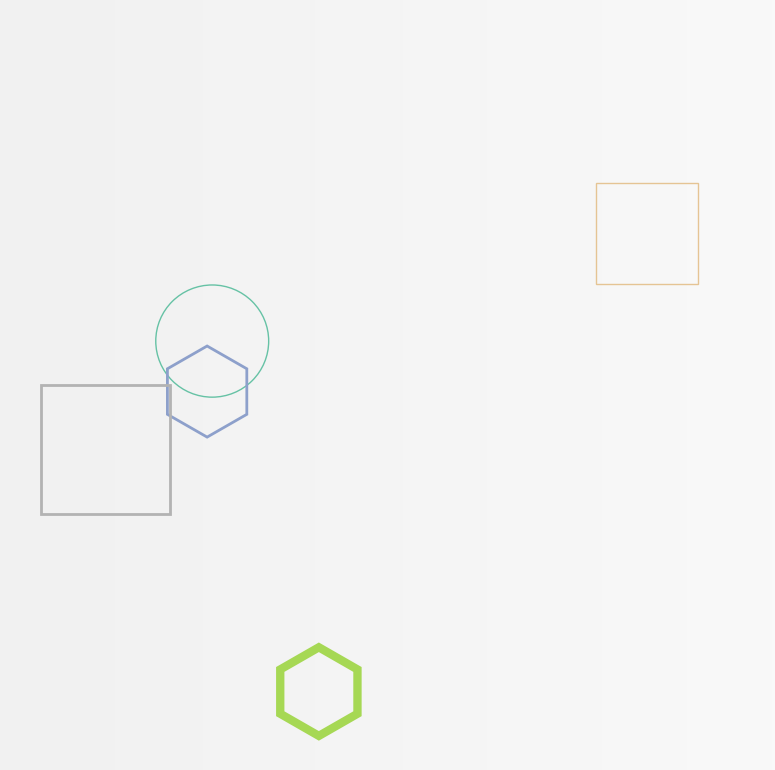[{"shape": "circle", "thickness": 0.5, "radius": 0.36, "center": [0.274, 0.557]}, {"shape": "hexagon", "thickness": 1, "radius": 0.3, "center": [0.267, 0.491]}, {"shape": "hexagon", "thickness": 3, "radius": 0.29, "center": [0.411, 0.102]}, {"shape": "square", "thickness": 0.5, "radius": 0.33, "center": [0.835, 0.697]}, {"shape": "square", "thickness": 1, "radius": 0.42, "center": [0.136, 0.416]}]